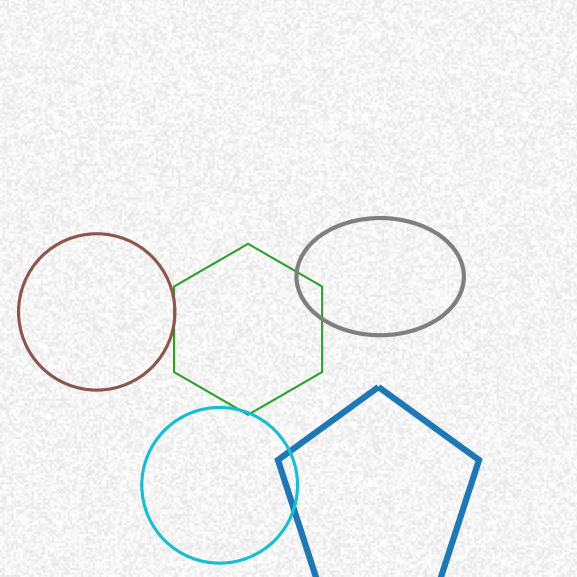[{"shape": "pentagon", "thickness": 3, "radius": 0.92, "center": [0.655, 0.146]}, {"shape": "hexagon", "thickness": 1, "radius": 0.74, "center": [0.43, 0.429]}, {"shape": "circle", "thickness": 1.5, "radius": 0.68, "center": [0.168, 0.459]}, {"shape": "oval", "thickness": 2, "radius": 0.72, "center": [0.658, 0.52]}, {"shape": "circle", "thickness": 1.5, "radius": 0.67, "center": [0.38, 0.159]}]